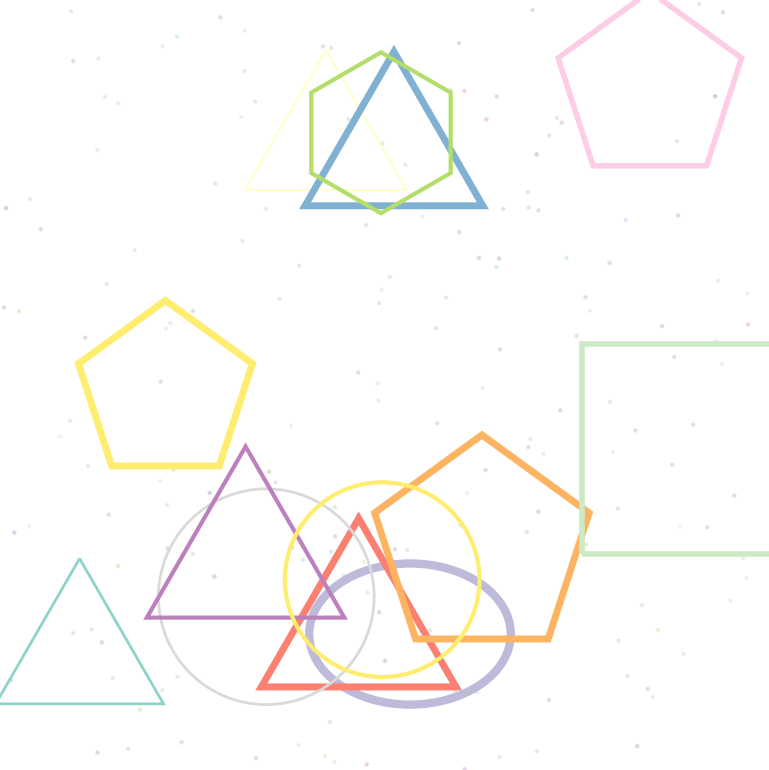[{"shape": "triangle", "thickness": 1, "radius": 0.63, "center": [0.103, 0.149]}, {"shape": "triangle", "thickness": 0.5, "radius": 0.61, "center": [0.423, 0.814]}, {"shape": "oval", "thickness": 3, "radius": 0.65, "center": [0.532, 0.177]}, {"shape": "triangle", "thickness": 2.5, "radius": 0.73, "center": [0.466, 0.181]}, {"shape": "triangle", "thickness": 2.5, "radius": 0.67, "center": [0.512, 0.799]}, {"shape": "pentagon", "thickness": 2.5, "radius": 0.73, "center": [0.626, 0.289]}, {"shape": "hexagon", "thickness": 1.5, "radius": 0.52, "center": [0.495, 0.828]}, {"shape": "pentagon", "thickness": 2, "radius": 0.63, "center": [0.844, 0.886]}, {"shape": "circle", "thickness": 1, "radius": 0.7, "center": [0.346, 0.225]}, {"shape": "triangle", "thickness": 1.5, "radius": 0.74, "center": [0.319, 0.272]}, {"shape": "square", "thickness": 2, "radius": 0.68, "center": [0.892, 0.417]}, {"shape": "pentagon", "thickness": 2.5, "radius": 0.59, "center": [0.215, 0.491]}, {"shape": "circle", "thickness": 1.5, "radius": 0.63, "center": [0.496, 0.247]}]